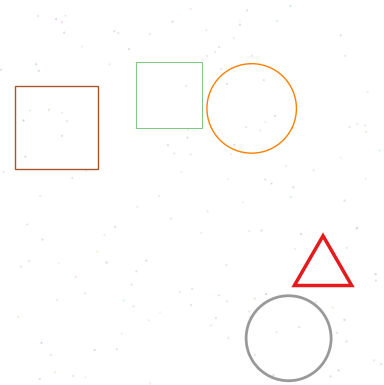[{"shape": "triangle", "thickness": 2.5, "radius": 0.43, "center": [0.839, 0.301]}, {"shape": "square", "thickness": 0.5, "radius": 0.43, "center": [0.44, 0.752]}, {"shape": "circle", "thickness": 1, "radius": 0.58, "center": [0.654, 0.718]}, {"shape": "square", "thickness": 1, "radius": 0.54, "center": [0.147, 0.669]}, {"shape": "circle", "thickness": 2, "radius": 0.55, "center": [0.75, 0.121]}]